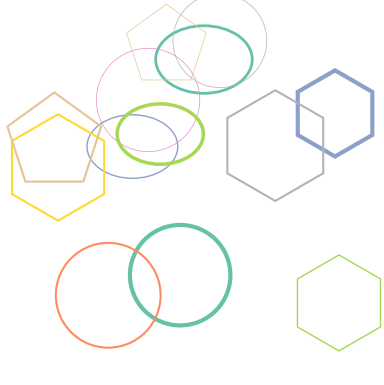[{"shape": "oval", "thickness": 2, "radius": 0.63, "center": [0.53, 0.845]}, {"shape": "circle", "thickness": 3, "radius": 0.65, "center": [0.468, 0.285]}, {"shape": "circle", "thickness": 1.5, "radius": 0.68, "center": [0.281, 0.233]}, {"shape": "hexagon", "thickness": 3, "radius": 0.56, "center": [0.87, 0.705]}, {"shape": "oval", "thickness": 1, "radius": 0.59, "center": [0.344, 0.619]}, {"shape": "circle", "thickness": 0.5, "radius": 0.67, "center": [0.385, 0.74]}, {"shape": "hexagon", "thickness": 1, "radius": 0.62, "center": [0.88, 0.213]}, {"shape": "oval", "thickness": 2.5, "radius": 0.56, "center": [0.416, 0.652]}, {"shape": "hexagon", "thickness": 1.5, "radius": 0.69, "center": [0.151, 0.565]}, {"shape": "pentagon", "thickness": 0.5, "radius": 0.54, "center": [0.432, 0.88]}, {"shape": "pentagon", "thickness": 1.5, "radius": 0.64, "center": [0.141, 0.632]}, {"shape": "circle", "thickness": 0.5, "radius": 0.61, "center": [0.571, 0.894]}, {"shape": "hexagon", "thickness": 1.5, "radius": 0.72, "center": [0.715, 0.622]}]